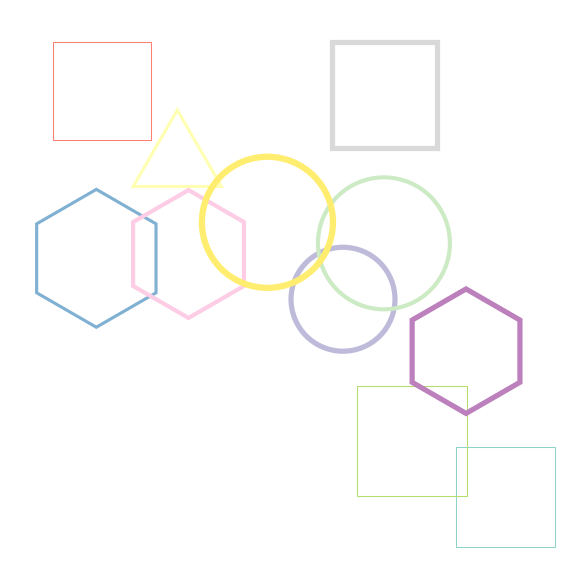[{"shape": "square", "thickness": 0.5, "radius": 0.43, "center": [0.876, 0.139]}, {"shape": "triangle", "thickness": 1.5, "radius": 0.44, "center": [0.307, 0.72]}, {"shape": "circle", "thickness": 2.5, "radius": 0.45, "center": [0.594, 0.481]}, {"shape": "square", "thickness": 0.5, "radius": 0.42, "center": [0.177, 0.842]}, {"shape": "hexagon", "thickness": 1.5, "radius": 0.6, "center": [0.167, 0.552]}, {"shape": "square", "thickness": 0.5, "radius": 0.48, "center": [0.714, 0.236]}, {"shape": "hexagon", "thickness": 2, "radius": 0.55, "center": [0.326, 0.559]}, {"shape": "square", "thickness": 2.5, "radius": 0.46, "center": [0.666, 0.835]}, {"shape": "hexagon", "thickness": 2.5, "radius": 0.54, "center": [0.807, 0.391]}, {"shape": "circle", "thickness": 2, "radius": 0.57, "center": [0.665, 0.578]}, {"shape": "circle", "thickness": 3, "radius": 0.57, "center": [0.463, 0.614]}]